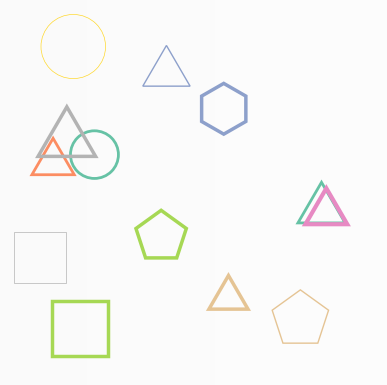[{"shape": "circle", "thickness": 2, "radius": 0.31, "center": [0.244, 0.598]}, {"shape": "triangle", "thickness": 2, "radius": 0.35, "center": [0.83, 0.456]}, {"shape": "triangle", "thickness": 2, "radius": 0.32, "center": [0.137, 0.578]}, {"shape": "triangle", "thickness": 1, "radius": 0.35, "center": [0.43, 0.811]}, {"shape": "hexagon", "thickness": 2.5, "radius": 0.33, "center": [0.577, 0.717]}, {"shape": "triangle", "thickness": 3, "radius": 0.31, "center": [0.842, 0.449]}, {"shape": "square", "thickness": 2.5, "radius": 0.36, "center": [0.206, 0.147]}, {"shape": "pentagon", "thickness": 2.5, "radius": 0.34, "center": [0.416, 0.385]}, {"shape": "circle", "thickness": 0.5, "radius": 0.42, "center": [0.189, 0.879]}, {"shape": "triangle", "thickness": 2.5, "radius": 0.29, "center": [0.59, 0.226]}, {"shape": "pentagon", "thickness": 1, "radius": 0.38, "center": [0.775, 0.171]}, {"shape": "square", "thickness": 0.5, "radius": 0.33, "center": [0.104, 0.332]}, {"shape": "triangle", "thickness": 2.5, "radius": 0.43, "center": [0.172, 0.637]}]